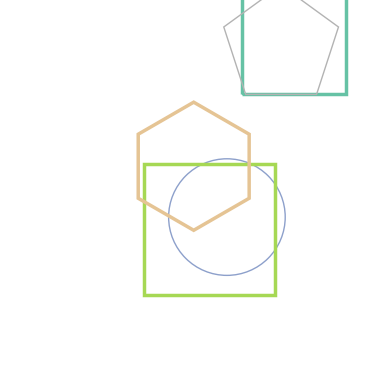[{"shape": "square", "thickness": 2.5, "radius": 0.68, "center": [0.764, 0.893]}, {"shape": "circle", "thickness": 1, "radius": 0.76, "center": [0.589, 0.436]}, {"shape": "square", "thickness": 2.5, "radius": 0.85, "center": [0.544, 0.404]}, {"shape": "hexagon", "thickness": 2.5, "radius": 0.83, "center": [0.503, 0.568]}, {"shape": "pentagon", "thickness": 1, "radius": 0.78, "center": [0.73, 0.882]}]